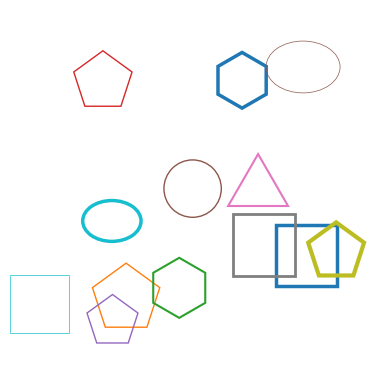[{"shape": "square", "thickness": 2.5, "radius": 0.4, "center": [0.795, 0.337]}, {"shape": "hexagon", "thickness": 2.5, "radius": 0.36, "center": [0.629, 0.791]}, {"shape": "pentagon", "thickness": 1, "radius": 0.46, "center": [0.328, 0.225]}, {"shape": "hexagon", "thickness": 1.5, "radius": 0.39, "center": [0.466, 0.252]}, {"shape": "pentagon", "thickness": 1, "radius": 0.4, "center": [0.267, 0.788]}, {"shape": "pentagon", "thickness": 1, "radius": 0.35, "center": [0.292, 0.165]}, {"shape": "circle", "thickness": 1, "radius": 0.37, "center": [0.5, 0.51]}, {"shape": "oval", "thickness": 0.5, "radius": 0.48, "center": [0.787, 0.826]}, {"shape": "triangle", "thickness": 1.5, "radius": 0.45, "center": [0.67, 0.51]}, {"shape": "square", "thickness": 2, "radius": 0.4, "center": [0.686, 0.364]}, {"shape": "pentagon", "thickness": 3, "radius": 0.38, "center": [0.873, 0.346]}, {"shape": "square", "thickness": 0.5, "radius": 0.38, "center": [0.102, 0.211]}, {"shape": "oval", "thickness": 2.5, "radius": 0.38, "center": [0.291, 0.426]}]